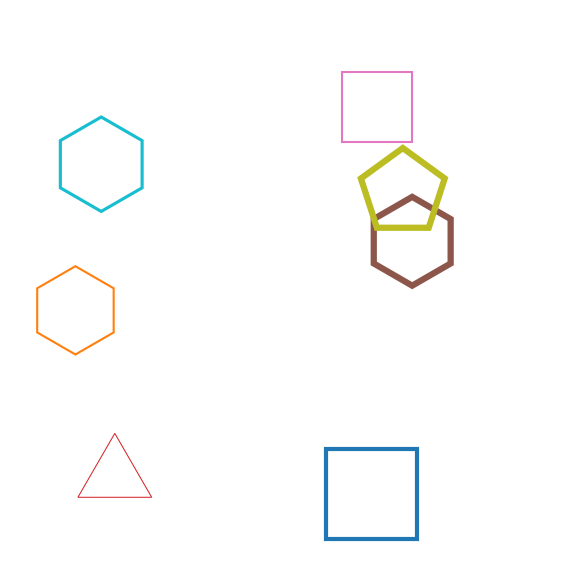[{"shape": "square", "thickness": 2, "radius": 0.39, "center": [0.644, 0.144]}, {"shape": "hexagon", "thickness": 1, "radius": 0.38, "center": [0.131, 0.462]}, {"shape": "triangle", "thickness": 0.5, "radius": 0.37, "center": [0.199, 0.175]}, {"shape": "hexagon", "thickness": 3, "radius": 0.38, "center": [0.714, 0.581]}, {"shape": "square", "thickness": 1, "radius": 0.3, "center": [0.653, 0.814]}, {"shape": "pentagon", "thickness": 3, "radius": 0.38, "center": [0.698, 0.666]}, {"shape": "hexagon", "thickness": 1.5, "radius": 0.41, "center": [0.175, 0.715]}]